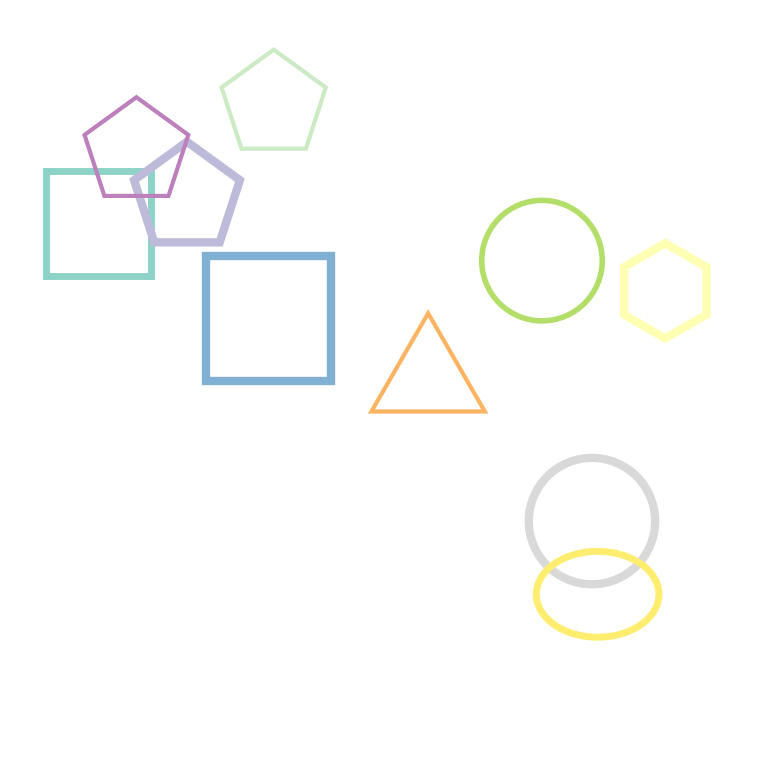[{"shape": "square", "thickness": 2.5, "radius": 0.34, "center": [0.128, 0.71]}, {"shape": "hexagon", "thickness": 3, "radius": 0.31, "center": [0.864, 0.622]}, {"shape": "pentagon", "thickness": 3, "radius": 0.36, "center": [0.243, 0.744]}, {"shape": "square", "thickness": 3, "radius": 0.41, "center": [0.349, 0.586]}, {"shape": "triangle", "thickness": 1.5, "radius": 0.43, "center": [0.556, 0.508]}, {"shape": "circle", "thickness": 2, "radius": 0.39, "center": [0.704, 0.662]}, {"shape": "circle", "thickness": 3, "radius": 0.41, "center": [0.769, 0.323]}, {"shape": "pentagon", "thickness": 1.5, "radius": 0.35, "center": [0.177, 0.803]}, {"shape": "pentagon", "thickness": 1.5, "radius": 0.36, "center": [0.355, 0.864]}, {"shape": "oval", "thickness": 2.5, "radius": 0.4, "center": [0.776, 0.228]}]